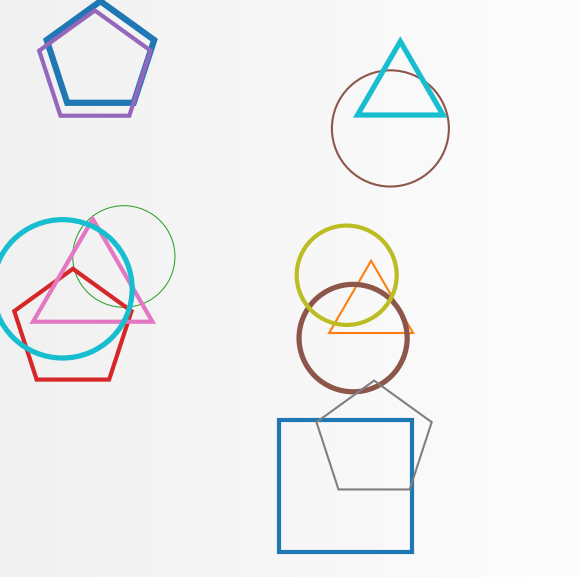[{"shape": "pentagon", "thickness": 3, "radius": 0.49, "center": [0.173, 0.9]}, {"shape": "square", "thickness": 2, "radius": 0.57, "center": [0.595, 0.157]}, {"shape": "triangle", "thickness": 1, "radius": 0.42, "center": [0.638, 0.464]}, {"shape": "circle", "thickness": 0.5, "radius": 0.44, "center": [0.213, 0.555]}, {"shape": "pentagon", "thickness": 2, "radius": 0.53, "center": [0.125, 0.428]}, {"shape": "pentagon", "thickness": 2, "radius": 0.5, "center": [0.163, 0.88]}, {"shape": "circle", "thickness": 1, "radius": 0.5, "center": [0.672, 0.777]}, {"shape": "circle", "thickness": 2.5, "radius": 0.47, "center": [0.608, 0.414]}, {"shape": "triangle", "thickness": 2, "radius": 0.59, "center": [0.16, 0.501]}, {"shape": "pentagon", "thickness": 1, "radius": 0.52, "center": [0.644, 0.236]}, {"shape": "circle", "thickness": 2, "radius": 0.43, "center": [0.596, 0.523]}, {"shape": "circle", "thickness": 2.5, "radius": 0.6, "center": [0.108, 0.499]}, {"shape": "triangle", "thickness": 2.5, "radius": 0.42, "center": [0.689, 0.842]}]